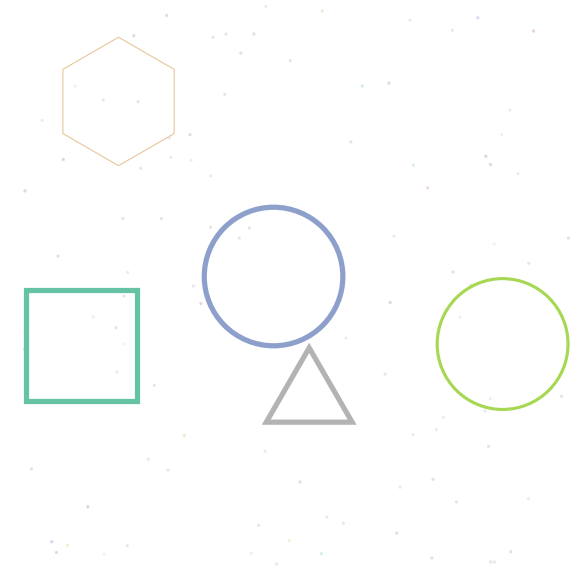[{"shape": "square", "thickness": 2.5, "radius": 0.48, "center": [0.141, 0.401]}, {"shape": "circle", "thickness": 2.5, "radius": 0.6, "center": [0.474, 0.52]}, {"shape": "circle", "thickness": 1.5, "radius": 0.57, "center": [0.87, 0.403]}, {"shape": "hexagon", "thickness": 0.5, "radius": 0.56, "center": [0.205, 0.823]}, {"shape": "triangle", "thickness": 2.5, "radius": 0.43, "center": [0.535, 0.311]}]